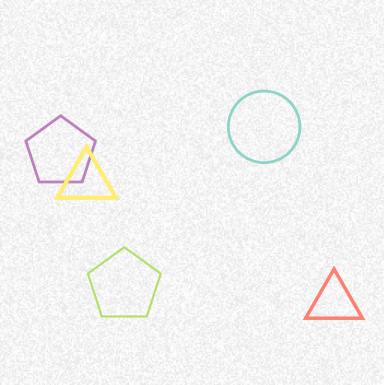[{"shape": "circle", "thickness": 2, "radius": 0.47, "center": [0.686, 0.67]}, {"shape": "triangle", "thickness": 2.5, "radius": 0.43, "center": [0.868, 0.216]}, {"shape": "pentagon", "thickness": 1.5, "radius": 0.5, "center": [0.323, 0.258]}, {"shape": "pentagon", "thickness": 2, "radius": 0.48, "center": [0.158, 0.604]}, {"shape": "triangle", "thickness": 3, "radius": 0.44, "center": [0.225, 0.531]}]